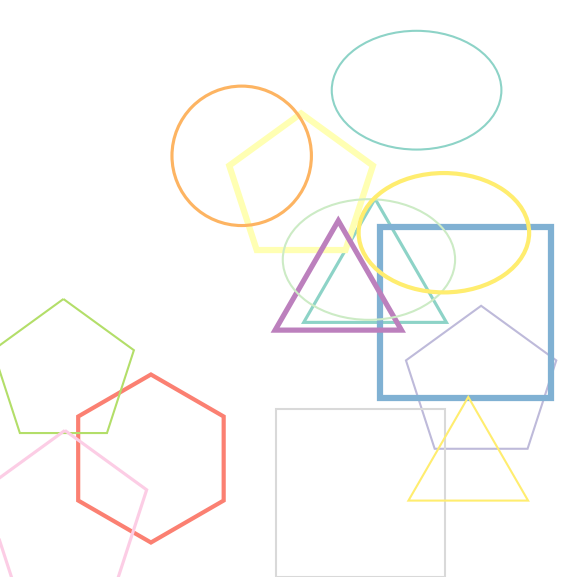[{"shape": "oval", "thickness": 1, "radius": 0.73, "center": [0.721, 0.843]}, {"shape": "triangle", "thickness": 1.5, "radius": 0.71, "center": [0.649, 0.512]}, {"shape": "pentagon", "thickness": 3, "radius": 0.65, "center": [0.521, 0.672]}, {"shape": "pentagon", "thickness": 1, "radius": 0.68, "center": [0.833, 0.333]}, {"shape": "hexagon", "thickness": 2, "radius": 0.73, "center": [0.261, 0.205]}, {"shape": "square", "thickness": 3, "radius": 0.74, "center": [0.807, 0.458]}, {"shape": "circle", "thickness": 1.5, "radius": 0.6, "center": [0.419, 0.729]}, {"shape": "pentagon", "thickness": 1, "radius": 0.64, "center": [0.11, 0.353]}, {"shape": "pentagon", "thickness": 1.5, "radius": 0.74, "center": [0.112, 0.105]}, {"shape": "square", "thickness": 1, "radius": 0.73, "center": [0.624, 0.146]}, {"shape": "triangle", "thickness": 2.5, "radius": 0.63, "center": [0.586, 0.491]}, {"shape": "oval", "thickness": 1, "radius": 0.75, "center": [0.639, 0.55]}, {"shape": "oval", "thickness": 2, "radius": 0.74, "center": [0.769, 0.596]}, {"shape": "triangle", "thickness": 1, "radius": 0.6, "center": [0.811, 0.192]}]